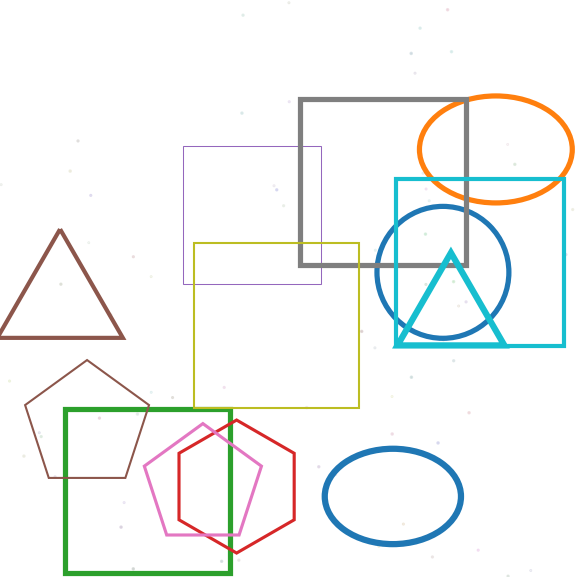[{"shape": "circle", "thickness": 2.5, "radius": 0.57, "center": [0.767, 0.528]}, {"shape": "oval", "thickness": 3, "radius": 0.59, "center": [0.68, 0.139]}, {"shape": "oval", "thickness": 2.5, "radius": 0.66, "center": [0.859, 0.74]}, {"shape": "square", "thickness": 2.5, "radius": 0.71, "center": [0.256, 0.149]}, {"shape": "hexagon", "thickness": 1.5, "radius": 0.58, "center": [0.41, 0.157]}, {"shape": "square", "thickness": 0.5, "radius": 0.6, "center": [0.437, 0.627]}, {"shape": "triangle", "thickness": 2, "radius": 0.63, "center": [0.104, 0.477]}, {"shape": "pentagon", "thickness": 1, "radius": 0.56, "center": [0.151, 0.263]}, {"shape": "pentagon", "thickness": 1.5, "radius": 0.53, "center": [0.351, 0.159]}, {"shape": "square", "thickness": 2.5, "radius": 0.72, "center": [0.663, 0.684]}, {"shape": "square", "thickness": 1, "radius": 0.72, "center": [0.478, 0.435]}, {"shape": "triangle", "thickness": 3, "radius": 0.53, "center": [0.781, 0.454]}, {"shape": "square", "thickness": 2, "radius": 0.72, "center": [0.831, 0.544]}]